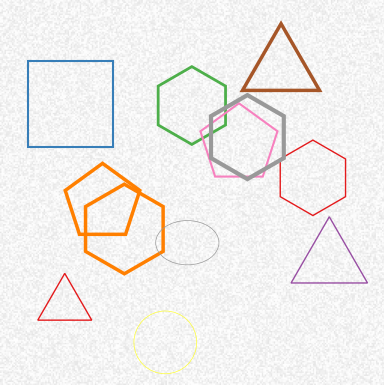[{"shape": "hexagon", "thickness": 1, "radius": 0.49, "center": [0.813, 0.538]}, {"shape": "triangle", "thickness": 1, "radius": 0.4, "center": [0.168, 0.209]}, {"shape": "square", "thickness": 1.5, "radius": 0.55, "center": [0.183, 0.73]}, {"shape": "hexagon", "thickness": 2, "radius": 0.51, "center": [0.498, 0.726]}, {"shape": "triangle", "thickness": 1, "radius": 0.57, "center": [0.855, 0.322]}, {"shape": "pentagon", "thickness": 2.5, "radius": 0.51, "center": [0.266, 0.474]}, {"shape": "hexagon", "thickness": 2.5, "radius": 0.58, "center": [0.323, 0.405]}, {"shape": "circle", "thickness": 0.5, "radius": 0.41, "center": [0.429, 0.111]}, {"shape": "triangle", "thickness": 2.5, "radius": 0.58, "center": [0.73, 0.823]}, {"shape": "pentagon", "thickness": 1.5, "radius": 0.53, "center": [0.621, 0.626]}, {"shape": "hexagon", "thickness": 3, "radius": 0.55, "center": [0.643, 0.644]}, {"shape": "oval", "thickness": 0.5, "radius": 0.41, "center": [0.487, 0.37]}]